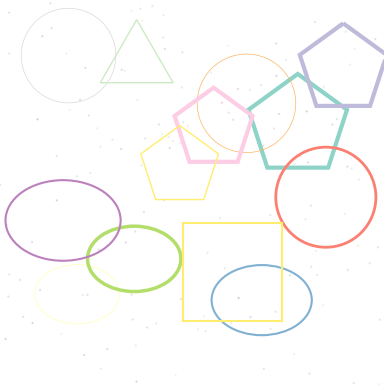[{"shape": "pentagon", "thickness": 3, "radius": 0.67, "center": [0.773, 0.673]}, {"shape": "oval", "thickness": 0.5, "radius": 0.55, "center": [0.2, 0.236]}, {"shape": "pentagon", "thickness": 3, "radius": 0.59, "center": [0.891, 0.821]}, {"shape": "circle", "thickness": 2, "radius": 0.65, "center": [0.846, 0.488]}, {"shape": "oval", "thickness": 1.5, "radius": 0.65, "center": [0.68, 0.22]}, {"shape": "circle", "thickness": 0.5, "radius": 0.64, "center": [0.64, 0.732]}, {"shape": "oval", "thickness": 2.5, "radius": 0.61, "center": [0.349, 0.328]}, {"shape": "pentagon", "thickness": 3, "radius": 0.53, "center": [0.555, 0.666]}, {"shape": "circle", "thickness": 0.5, "radius": 0.61, "center": [0.178, 0.856]}, {"shape": "oval", "thickness": 1.5, "radius": 0.75, "center": [0.164, 0.427]}, {"shape": "triangle", "thickness": 1, "radius": 0.55, "center": [0.355, 0.84]}, {"shape": "pentagon", "thickness": 1, "radius": 0.53, "center": [0.467, 0.568]}, {"shape": "square", "thickness": 1.5, "radius": 0.64, "center": [0.604, 0.293]}]